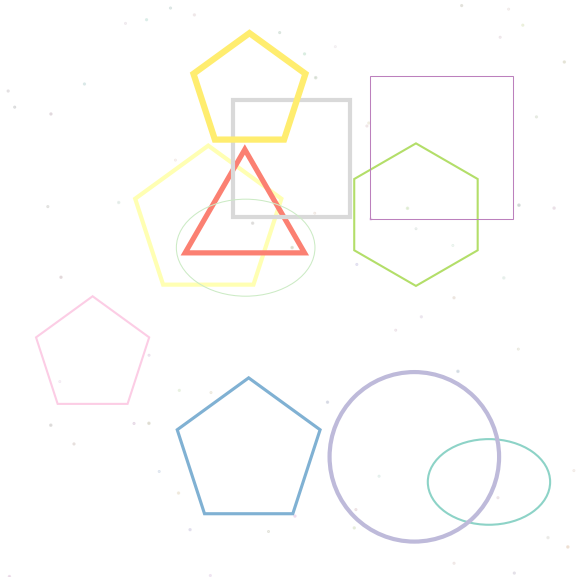[{"shape": "oval", "thickness": 1, "radius": 0.53, "center": [0.847, 0.165]}, {"shape": "pentagon", "thickness": 2, "radius": 0.67, "center": [0.361, 0.614]}, {"shape": "circle", "thickness": 2, "radius": 0.73, "center": [0.717, 0.208]}, {"shape": "triangle", "thickness": 2.5, "radius": 0.6, "center": [0.424, 0.621]}, {"shape": "pentagon", "thickness": 1.5, "radius": 0.65, "center": [0.431, 0.215]}, {"shape": "hexagon", "thickness": 1, "radius": 0.62, "center": [0.72, 0.627]}, {"shape": "pentagon", "thickness": 1, "radius": 0.52, "center": [0.16, 0.383]}, {"shape": "square", "thickness": 2, "radius": 0.51, "center": [0.505, 0.724]}, {"shape": "square", "thickness": 0.5, "radius": 0.62, "center": [0.765, 0.743]}, {"shape": "oval", "thickness": 0.5, "radius": 0.6, "center": [0.425, 0.57]}, {"shape": "pentagon", "thickness": 3, "radius": 0.51, "center": [0.432, 0.84]}]